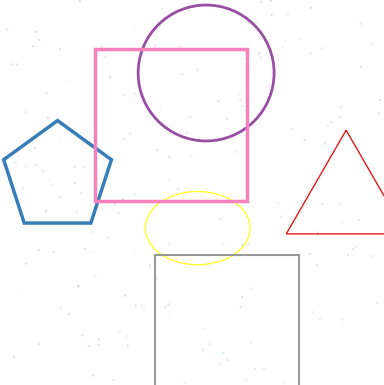[{"shape": "triangle", "thickness": 1, "radius": 0.9, "center": [0.899, 0.482]}, {"shape": "pentagon", "thickness": 2.5, "radius": 0.74, "center": [0.149, 0.54]}, {"shape": "circle", "thickness": 2, "radius": 0.88, "center": [0.535, 0.81]}, {"shape": "oval", "thickness": 1, "radius": 0.68, "center": [0.513, 0.408]}, {"shape": "square", "thickness": 2.5, "radius": 0.98, "center": [0.444, 0.675]}, {"shape": "square", "thickness": 1.5, "radius": 0.93, "center": [0.591, 0.15]}]